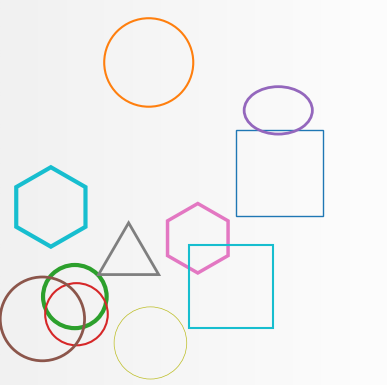[{"shape": "square", "thickness": 1, "radius": 0.56, "center": [0.722, 0.551]}, {"shape": "circle", "thickness": 1.5, "radius": 0.57, "center": [0.384, 0.838]}, {"shape": "circle", "thickness": 3, "radius": 0.41, "center": [0.193, 0.23]}, {"shape": "circle", "thickness": 1.5, "radius": 0.4, "center": [0.197, 0.184]}, {"shape": "oval", "thickness": 2, "radius": 0.44, "center": [0.718, 0.713]}, {"shape": "circle", "thickness": 2, "radius": 0.54, "center": [0.109, 0.172]}, {"shape": "hexagon", "thickness": 2.5, "radius": 0.45, "center": [0.51, 0.381]}, {"shape": "triangle", "thickness": 2, "radius": 0.45, "center": [0.332, 0.332]}, {"shape": "circle", "thickness": 0.5, "radius": 0.47, "center": [0.388, 0.109]}, {"shape": "hexagon", "thickness": 3, "radius": 0.52, "center": [0.131, 0.462]}, {"shape": "square", "thickness": 1.5, "radius": 0.54, "center": [0.596, 0.255]}]